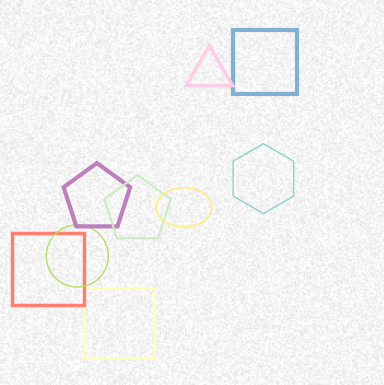[{"shape": "hexagon", "thickness": 1, "radius": 0.45, "center": [0.684, 0.536]}, {"shape": "square", "thickness": 2, "radius": 0.45, "center": [0.31, 0.161]}, {"shape": "square", "thickness": 2.5, "radius": 0.47, "center": [0.124, 0.301]}, {"shape": "square", "thickness": 3, "radius": 0.42, "center": [0.688, 0.839]}, {"shape": "circle", "thickness": 1, "radius": 0.4, "center": [0.201, 0.335]}, {"shape": "triangle", "thickness": 2.5, "radius": 0.35, "center": [0.544, 0.813]}, {"shape": "pentagon", "thickness": 3, "radius": 0.45, "center": [0.252, 0.486]}, {"shape": "pentagon", "thickness": 1.5, "radius": 0.45, "center": [0.357, 0.455]}, {"shape": "oval", "thickness": 1, "radius": 0.36, "center": [0.478, 0.461]}]